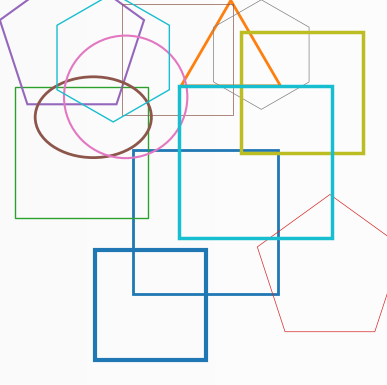[{"shape": "square", "thickness": 3, "radius": 0.71, "center": [0.388, 0.209]}, {"shape": "square", "thickness": 2, "radius": 0.93, "center": [0.53, 0.423]}, {"shape": "triangle", "thickness": 2, "radius": 0.74, "center": [0.596, 0.851]}, {"shape": "square", "thickness": 1, "radius": 0.86, "center": [0.21, 0.604]}, {"shape": "pentagon", "thickness": 0.5, "radius": 0.99, "center": [0.851, 0.298]}, {"shape": "pentagon", "thickness": 1.5, "radius": 0.98, "center": [0.186, 0.887]}, {"shape": "square", "thickness": 0.5, "radius": 0.72, "center": [0.458, 0.846]}, {"shape": "oval", "thickness": 2, "radius": 0.75, "center": [0.241, 0.696]}, {"shape": "circle", "thickness": 1.5, "radius": 0.8, "center": [0.324, 0.748]}, {"shape": "hexagon", "thickness": 0.5, "radius": 0.71, "center": [0.674, 0.858]}, {"shape": "square", "thickness": 2.5, "radius": 0.79, "center": [0.779, 0.76]}, {"shape": "square", "thickness": 2.5, "radius": 0.98, "center": [0.66, 0.58]}, {"shape": "hexagon", "thickness": 1, "radius": 0.84, "center": [0.292, 0.851]}]